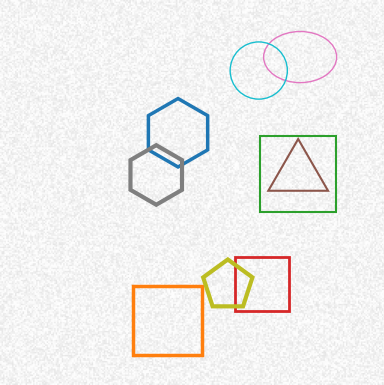[{"shape": "hexagon", "thickness": 2.5, "radius": 0.44, "center": [0.462, 0.655]}, {"shape": "square", "thickness": 2.5, "radius": 0.45, "center": [0.435, 0.167]}, {"shape": "square", "thickness": 1.5, "radius": 0.49, "center": [0.773, 0.549]}, {"shape": "square", "thickness": 2, "radius": 0.35, "center": [0.681, 0.262]}, {"shape": "triangle", "thickness": 1.5, "radius": 0.45, "center": [0.774, 0.549]}, {"shape": "oval", "thickness": 1, "radius": 0.47, "center": [0.78, 0.852]}, {"shape": "hexagon", "thickness": 3, "radius": 0.39, "center": [0.406, 0.546]}, {"shape": "pentagon", "thickness": 3, "radius": 0.34, "center": [0.592, 0.259]}, {"shape": "circle", "thickness": 1, "radius": 0.37, "center": [0.672, 0.817]}]